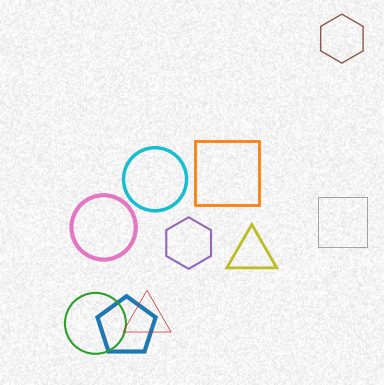[{"shape": "pentagon", "thickness": 3, "radius": 0.4, "center": [0.329, 0.151]}, {"shape": "square", "thickness": 2, "radius": 0.42, "center": [0.589, 0.552]}, {"shape": "circle", "thickness": 1.5, "radius": 0.4, "center": [0.248, 0.16]}, {"shape": "triangle", "thickness": 0.5, "radius": 0.36, "center": [0.382, 0.174]}, {"shape": "hexagon", "thickness": 1.5, "radius": 0.34, "center": [0.49, 0.369]}, {"shape": "hexagon", "thickness": 1, "radius": 0.32, "center": [0.888, 0.9]}, {"shape": "circle", "thickness": 3, "radius": 0.42, "center": [0.269, 0.409]}, {"shape": "square", "thickness": 0.5, "radius": 0.32, "center": [0.889, 0.424]}, {"shape": "triangle", "thickness": 2, "radius": 0.37, "center": [0.654, 0.342]}, {"shape": "circle", "thickness": 2.5, "radius": 0.41, "center": [0.403, 0.534]}]